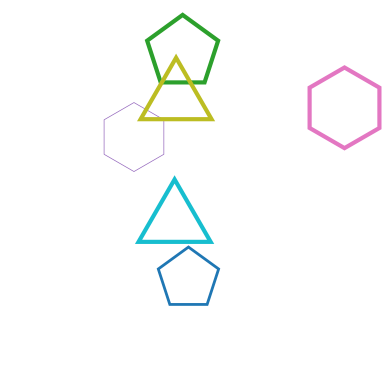[{"shape": "pentagon", "thickness": 2, "radius": 0.41, "center": [0.49, 0.276]}, {"shape": "pentagon", "thickness": 3, "radius": 0.48, "center": [0.474, 0.864]}, {"shape": "hexagon", "thickness": 0.5, "radius": 0.45, "center": [0.348, 0.644]}, {"shape": "hexagon", "thickness": 3, "radius": 0.52, "center": [0.895, 0.72]}, {"shape": "triangle", "thickness": 3, "radius": 0.53, "center": [0.457, 0.744]}, {"shape": "triangle", "thickness": 3, "radius": 0.54, "center": [0.453, 0.426]}]